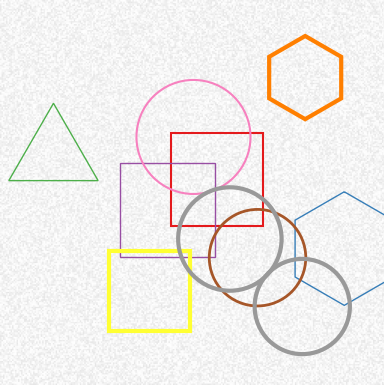[{"shape": "square", "thickness": 1.5, "radius": 0.6, "center": [0.564, 0.533]}, {"shape": "hexagon", "thickness": 1, "radius": 0.74, "center": [0.894, 0.354]}, {"shape": "triangle", "thickness": 1, "radius": 0.67, "center": [0.139, 0.598]}, {"shape": "square", "thickness": 1, "radius": 0.61, "center": [0.435, 0.455]}, {"shape": "hexagon", "thickness": 3, "radius": 0.54, "center": [0.793, 0.798]}, {"shape": "square", "thickness": 3, "radius": 0.52, "center": [0.389, 0.244]}, {"shape": "circle", "thickness": 2, "radius": 0.63, "center": [0.669, 0.331]}, {"shape": "circle", "thickness": 1.5, "radius": 0.74, "center": [0.503, 0.644]}, {"shape": "circle", "thickness": 3, "radius": 0.62, "center": [0.785, 0.204]}, {"shape": "circle", "thickness": 3, "radius": 0.67, "center": [0.597, 0.379]}]